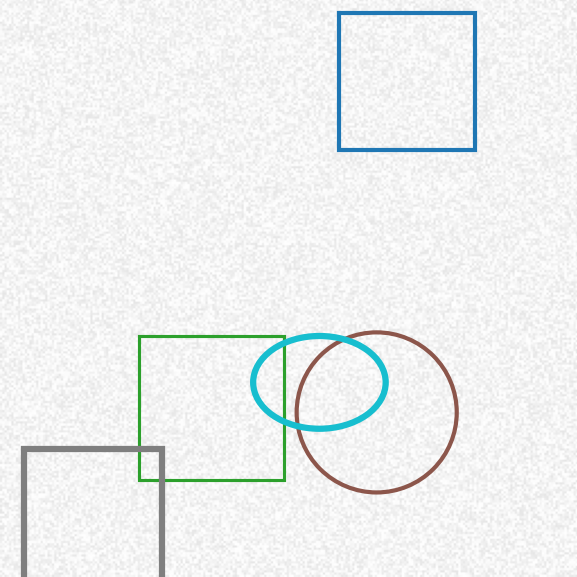[{"shape": "square", "thickness": 2, "radius": 0.59, "center": [0.705, 0.858]}, {"shape": "square", "thickness": 1.5, "radius": 0.63, "center": [0.366, 0.293]}, {"shape": "circle", "thickness": 2, "radius": 0.69, "center": [0.652, 0.285]}, {"shape": "square", "thickness": 3, "radius": 0.6, "center": [0.161, 0.102]}, {"shape": "oval", "thickness": 3, "radius": 0.57, "center": [0.553, 0.337]}]